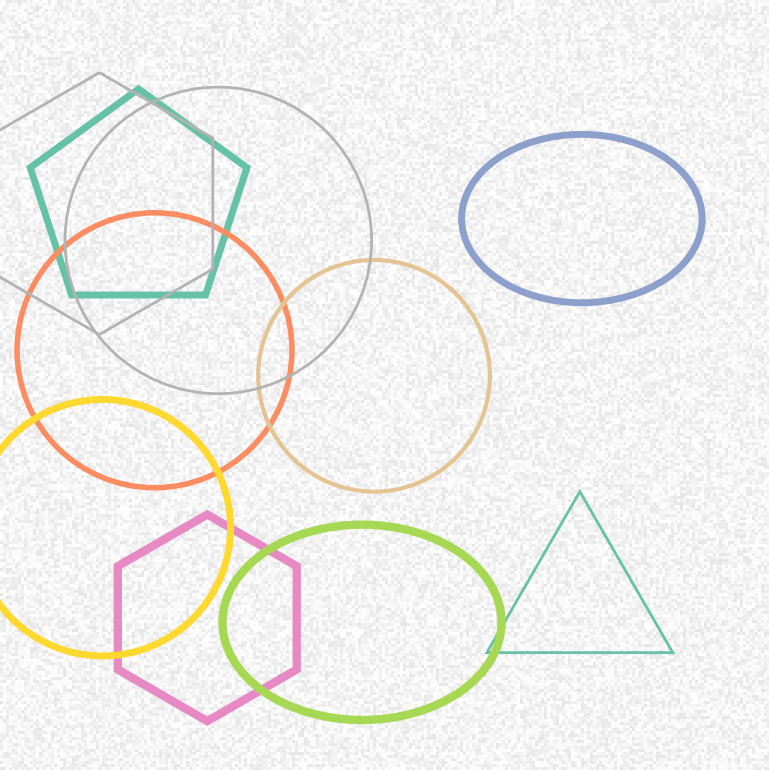[{"shape": "triangle", "thickness": 1, "radius": 0.7, "center": [0.753, 0.222]}, {"shape": "pentagon", "thickness": 2.5, "radius": 0.74, "center": [0.18, 0.737]}, {"shape": "circle", "thickness": 2, "radius": 0.89, "center": [0.201, 0.545]}, {"shape": "oval", "thickness": 2.5, "radius": 0.78, "center": [0.756, 0.716]}, {"shape": "hexagon", "thickness": 3, "radius": 0.67, "center": [0.269, 0.198]}, {"shape": "oval", "thickness": 3, "radius": 0.91, "center": [0.47, 0.192]}, {"shape": "circle", "thickness": 2.5, "radius": 0.83, "center": [0.133, 0.315]}, {"shape": "circle", "thickness": 1.5, "radius": 0.75, "center": [0.486, 0.512]}, {"shape": "circle", "thickness": 1, "radius": 1.0, "center": [0.284, 0.688]}, {"shape": "hexagon", "thickness": 1, "radius": 0.85, "center": [0.129, 0.736]}]